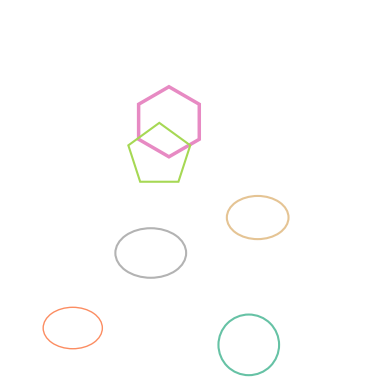[{"shape": "circle", "thickness": 1.5, "radius": 0.39, "center": [0.646, 0.104]}, {"shape": "oval", "thickness": 1, "radius": 0.38, "center": [0.189, 0.148]}, {"shape": "hexagon", "thickness": 2.5, "radius": 0.45, "center": [0.439, 0.684]}, {"shape": "pentagon", "thickness": 1.5, "radius": 0.42, "center": [0.414, 0.596]}, {"shape": "oval", "thickness": 1.5, "radius": 0.4, "center": [0.669, 0.435]}, {"shape": "oval", "thickness": 1.5, "radius": 0.46, "center": [0.392, 0.343]}]